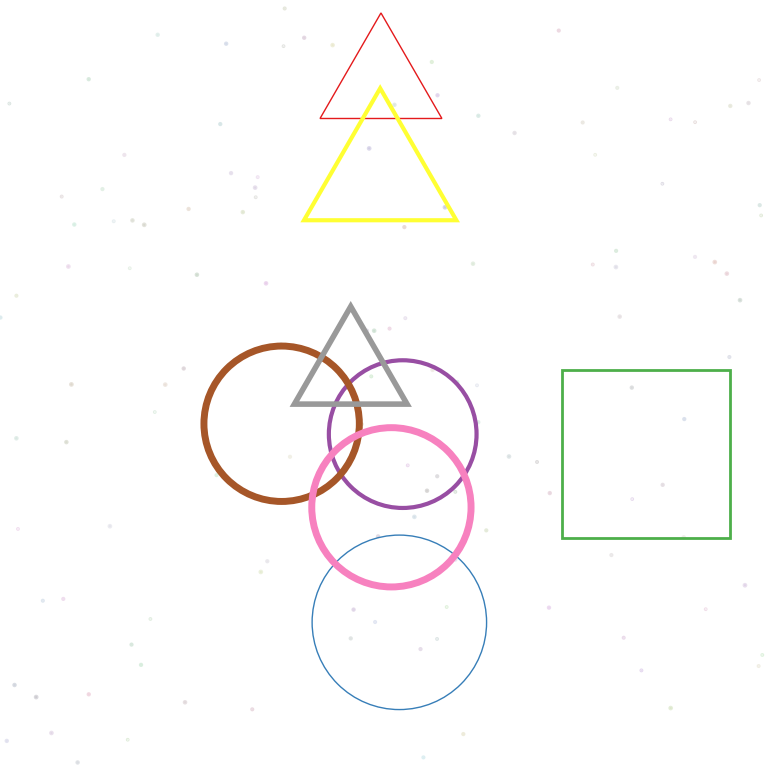[{"shape": "triangle", "thickness": 0.5, "radius": 0.46, "center": [0.495, 0.892]}, {"shape": "circle", "thickness": 0.5, "radius": 0.57, "center": [0.519, 0.192]}, {"shape": "square", "thickness": 1, "radius": 0.55, "center": [0.839, 0.41]}, {"shape": "circle", "thickness": 1.5, "radius": 0.48, "center": [0.523, 0.436]}, {"shape": "triangle", "thickness": 1.5, "radius": 0.57, "center": [0.494, 0.771]}, {"shape": "circle", "thickness": 2.5, "radius": 0.5, "center": [0.366, 0.45]}, {"shape": "circle", "thickness": 2.5, "radius": 0.52, "center": [0.508, 0.341]}, {"shape": "triangle", "thickness": 2, "radius": 0.42, "center": [0.455, 0.517]}]